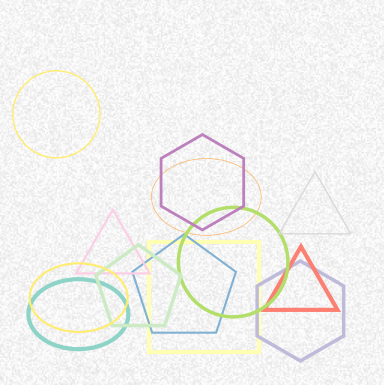[{"shape": "oval", "thickness": 3, "radius": 0.65, "center": [0.204, 0.184]}, {"shape": "square", "thickness": 3, "radius": 0.71, "center": [0.531, 0.229]}, {"shape": "hexagon", "thickness": 2.5, "radius": 0.65, "center": [0.78, 0.192]}, {"shape": "triangle", "thickness": 3, "radius": 0.55, "center": [0.782, 0.25]}, {"shape": "pentagon", "thickness": 1.5, "radius": 0.71, "center": [0.478, 0.25]}, {"shape": "oval", "thickness": 0.5, "radius": 0.71, "center": [0.536, 0.488]}, {"shape": "circle", "thickness": 2.5, "radius": 0.71, "center": [0.606, 0.319]}, {"shape": "triangle", "thickness": 1.5, "radius": 0.55, "center": [0.293, 0.345]}, {"shape": "triangle", "thickness": 1, "radius": 0.54, "center": [0.818, 0.447]}, {"shape": "hexagon", "thickness": 2, "radius": 0.62, "center": [0.526, 0.527]}, {"shape": "pentagon", "thickness": 2.5, "radius": 0.58, "center": [0.359, 0.248]}, {"shape": "circle", "thickness": 1, "radius": 0.57, "center": [0.147, 0.703]}, {"shape": "oval", "thickness": 1.5, "radius": 0.64, "center": [0.204, 0.227]}]